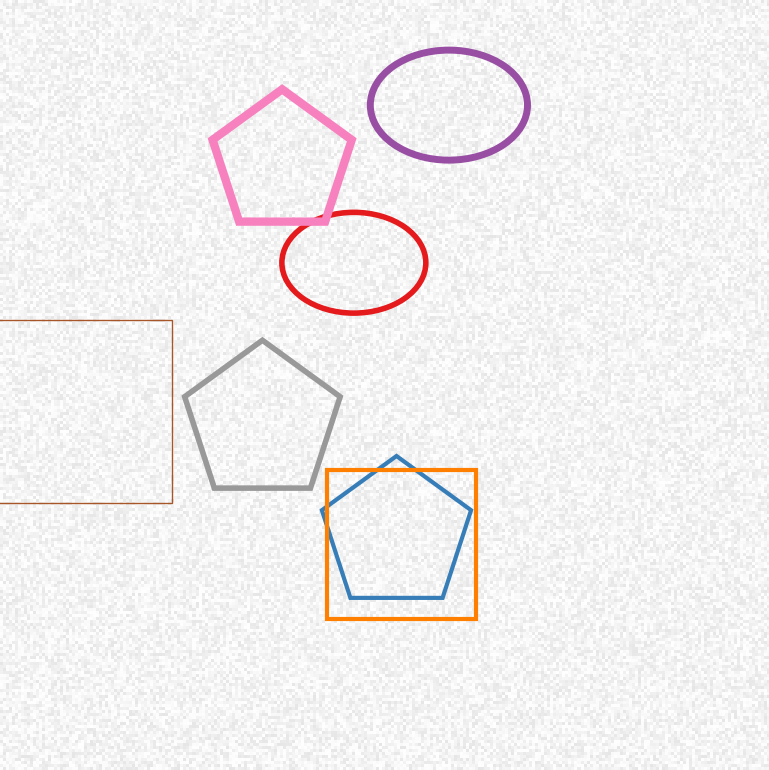[{"shape": "oval", "thickness": 2, "radius": 0.47, "center": [0.46, 0.659]}, {"shape": "pentagon", "thickness": 1.5, "radius": 0.51, "center": [0.515, 0.306]}, {"shape": "oval", "thickness": 2.5, "radius": 0.51, "center": [0.583, 0.863]}, {"shape": "square", "thickness": 1.5, "radius": 0.48, "center": [0.522, 0.293]}, {"shape": "square", "thickness": 0.5, "radius": 0.59, "center": [0.104, 0.466]}, {"shape": "pentagon", "thickness": 3, "radius": 0.48, "center": [0.366, 0.789]}, {"shape": "pentagon", "thickness": 2, "radius": 0.53, "center": [0.341, 0.452]}]